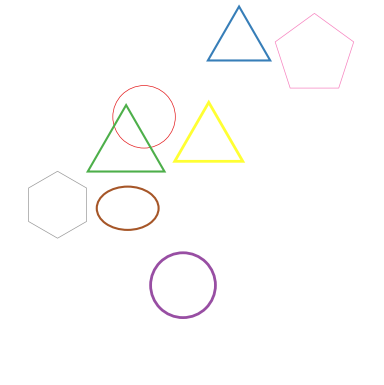[{"shape": "circle", "thickness": 0.5, "radius": 0.41, "center": [0.374, 0.697]}, {"shape": "triangle", "thickness": 1.5, "radius": 0.47, "center": [0.621, 0.89]}, {"shape": "triangle", "thickness": 1.5, "radius": 0.58, "center": [0.328, 0.612]}, {"shape": "circle", "thickness": 2, "radius": 0.42, "center": [0.475, 0.259]}, {"shape": "triangle", "thickness": 2, "radius": 0.51, "center": [0.542, 0.632]}, {"shape": "oval", "thickness": 1.5, "radius": 0.4, "center": [0.332, 0.459]}, {"shape": "pentagon", "thickness": 0.5, "radius": 0.54, "center": [0.817, 0.858]}, {"shape": "hexagon", "thickness": 0.5, "radius": 0.43, "center": [0.149, 0.468]}]